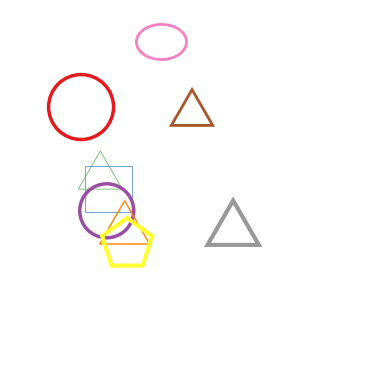[{"shape": "circle", "thickness": 2.5, "radius": 0.42, "center": [0.211, 0.722]}, {"shape": "square", "thickness": 0.5, "radius": 0.3, "center": [0.282, 0.509]}, {"shape": "triangle", "thickness": 0.5, "radius": 0.33, "center": [0.261, 0.542]}, {"shape": "circle", "thickness": 2.5, "radius": 0.35, "center": [0.277, 0.452]}, {"shape": "triangle", "thickness": 1, "radius": 0.37, "center": [0.324, 0.404]}, {"shape": "pentagon", "thickness": 3, "radius": 0.34, "center": [0.33, 0.366]}, {"shape": "triangle", "thickness": 2, "radius": 0.31, "center": [0.499, 0.705]}, {"shape": "oval", "thickness": 2, "radius": 0.33, "center": [0.419, 0.891]}, {"shape": "triangle", "thickness": 3, "radius": 0.38, "center": [0.606, 0.402]}]